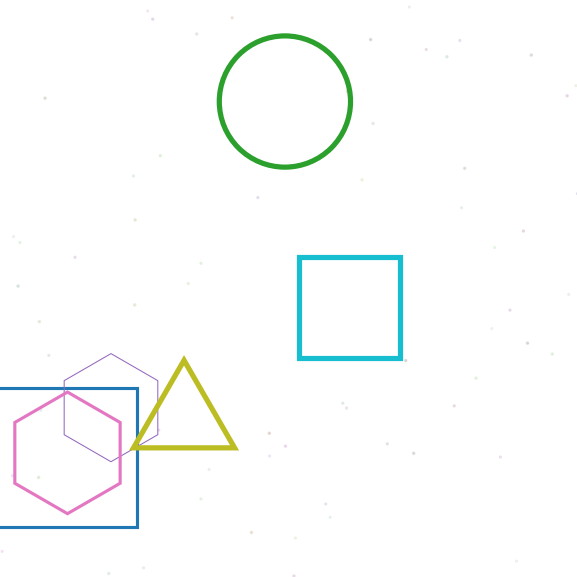[{"shape": "square", "thickness": 1.5, "radius": 0.6, "center": [0.118, 0.207]}, {"shape": "circle", "thickness": 2.5, "radius": 0.57, "center": [0.493, 0.823]}, {"shape": "hexagon", "thickness": 0.5, "radius": 0.47, "center": [0.192, 0.293]}, {"shape": "hexagon", "thickness": 1.5, "radius": 0.53, "center": [0.117, 0.215]}, {"shape": "triangle", "thickness": 2.5, "radius": 0.51, "center": [0.319, 0.274]}, {"shape": "square", "thickness": 2.5, "radius": 0.44, "center": [0.606, 0.467]}]